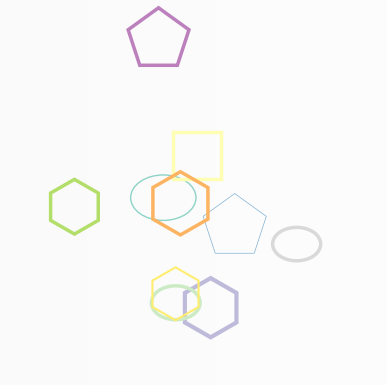[{"shape": "oval", "thickness": 1, "radius": 0.42, "center": [0.421, 0.487]}, {"shape": "square", "thickness": 2.5, "radius": 0.31, "center": [0.509, 0.596]}, {"shape": "hexagon", "thickness": 3, "radius": 0.38, "center": [0.544, 0.201]}, {"shape": "pentagon", "thickness": 0.5, "radius": 0.43, "center": [0.606, 0.412]}, {"shape": "hexagon", "thickness": 2.5, "radius": 0.41, "center": [0.466, 0.472]}, {"shape": "hexagon", "thickness": 2.5, "radius": 0.35, "center": [0.192, 0.463]}, {"shape": "oval", "thickness": 2.5, "radius": 0.31, "center": [0.766, 0.366]}, {"shape": "pentagon", "thickness": 2.5, "radius": 0.41, "center": [0.409, 0.897]}, {"shape": "oval", "thickness": 2.5, "radius": 0.31, "center": [0.454, 0.214]}, {"shape": "hexagon", "thickness": 1.5, "radius": 0.34, "center": [0.453, 0.237]}]